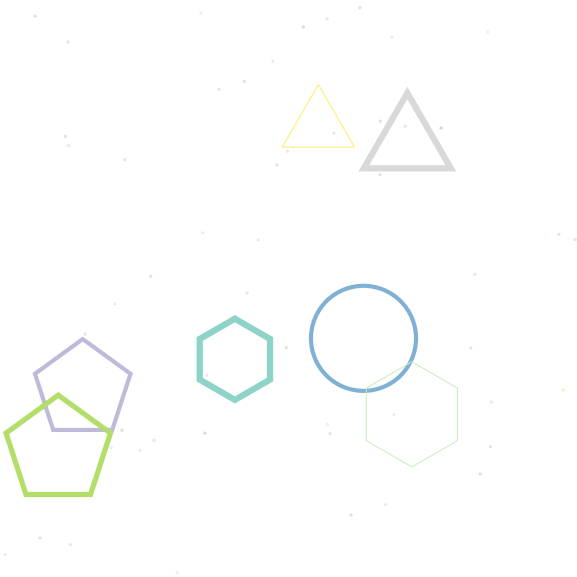[{"shape": "hexagon", "thickness": 3, "radius": 0.35, "center": [0.407, 0.377]}, {"shape": "pentagon", "thickness": 2, "radius": 0.43, "center": [0.143, 0.325]}, {"shape": "circle", "thickness": 2, "radius": 0.45, "center": [0.629, 0.413]}, {"shape": "pentagon", "thickness": 2.5, "radius": 0.48, "center": [0.101, 0.22]}, {"shape": "triangle", "thickness": 3, "radius": 0.43, "center": [0.705, 0.751]}, {"shape": "hexagon", "thickness": 0.5, "radius": 0.46, "center": [0.713, 0.282]}, {"shape": "triangle", "thickness": 0.5, "radius": 0.36, "center": [0.551, 0.781]}]